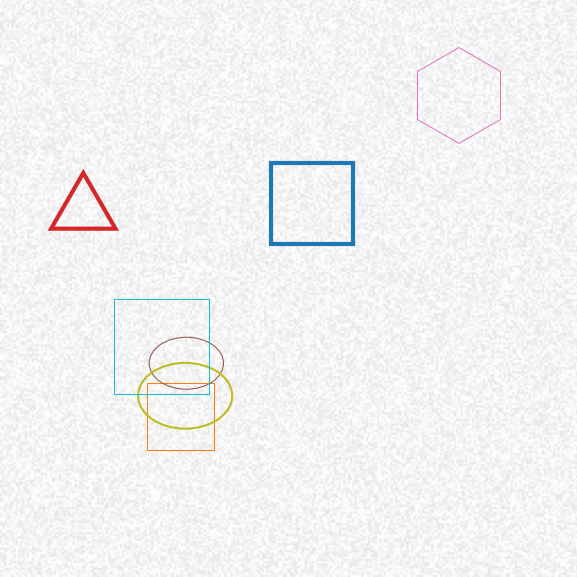[{"shape": "square", "thickness": 2, "radius": 0.35, "center": [0.541, 0.646]}, {"shape": "square", "thickness": 0.5, "radius": 0.29, "center": [0.312, 0.278]}, {"shape": "triangle", "thickness": 2, "radius": 0.32, "center": [0.144, 0.635]}, {"shape": "oval", "thickness": 0.5, "radius": 0.32, "center": [0.323, 0.37]}, {"shape": "hexagon", "thickness": 0.5, "radius": 0.42, "center": [0.795, 0.834]}, {"shape": "oval", "thickness": 1, "radius": 0.41, "center": [0.321, 0.314]}, {"shape": "square", "thickness": 0.5, "radius": 0.41, "center": [0.28, 0.399]}]